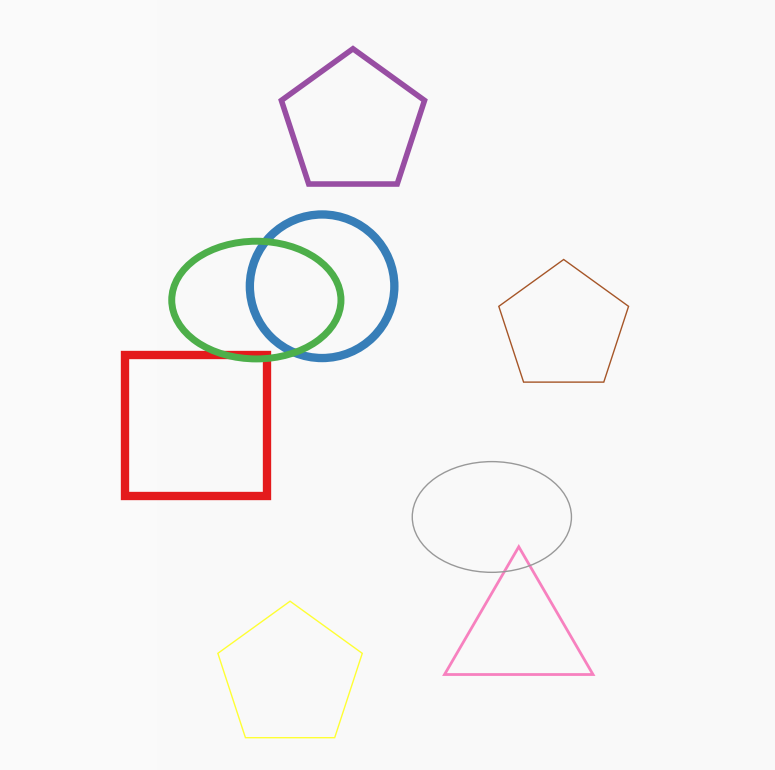[{"shape": "square", "thickness": 3, "radius": 0.46, "center": [0.252, 0.448]}, {"shape": "circle", "thickness": 3, "radius": 0.47, "center": [0.416, 0.628]}, {"shape": "oval", "thickness": 2.5, "radius": 0.55, "center": [0.331, 0.61]}, {"shape": "pentagon", "thickness": 2, "radius": 0.49, "center": [0.455, 0.84]}, {"shape": "pentagon", "thickness": 0.5, "radius": 0.49, "center": [0.374, 0.121]}, {"shape": "pentagon", "thickness": 0.5, "radius": 0.44, "center": [0.727, 0.575]}, {"shape": "triangle", "thickness": 1, "radius": 0.55, "center": [0.669, 0.179]}, {"shape": "oval", "thickness": 0.5, "radius": 0.51, "center": [0.635, 0.329]}]